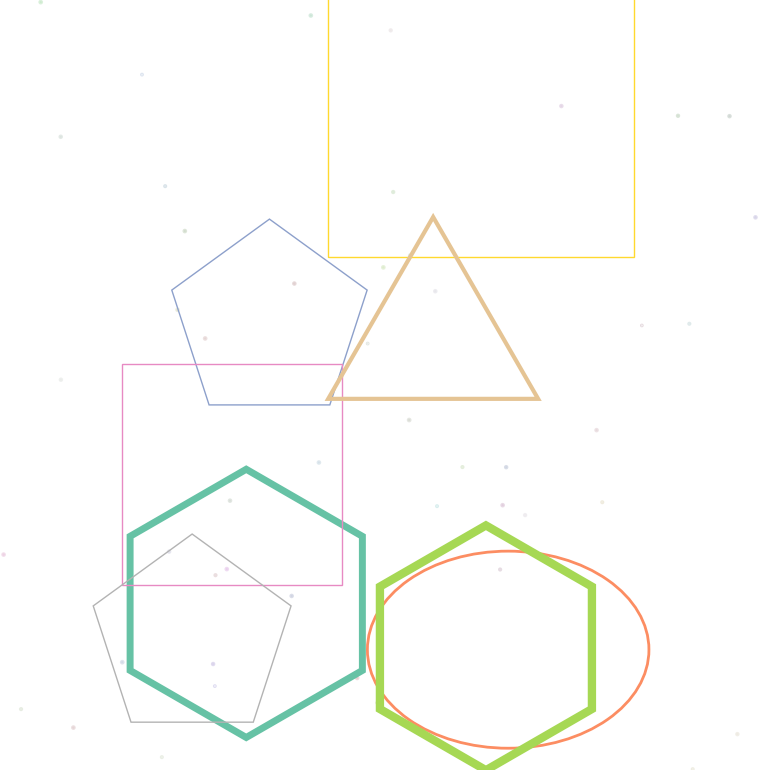[{"shape": "hexagon", "thickness": 2.5, "radius": 0.87, "center": [0.32, 0.216]}, {"shape": "oval", "thickness": 1, "radius": 0.91, "center": [0.66, 0.156]}, {"shape": "pentagon", "thickness": 0.5, "radius": 0.67, "center": [0.35, 0.582]}, {"shape": "square", "thickness": 0.5, "radius": 0.72, "center": [0.301, 0.384]}, {"shape": "hexagon", "thickness": 3, "radius": 0.79, "center": [0.631, 0.159]}, {"shape": "square", "thickness": 0.5, "radius": 0.99, "center": [0.625, 0.864]}, {"shape": "triangle", "thickness": 1.5, "radius": 0.79, "center": [0.563, 0.561]}, {"shape": "pentagon", "thickness": 0.5, "radius": 0.68, "center": [0.25, 0.171]}]